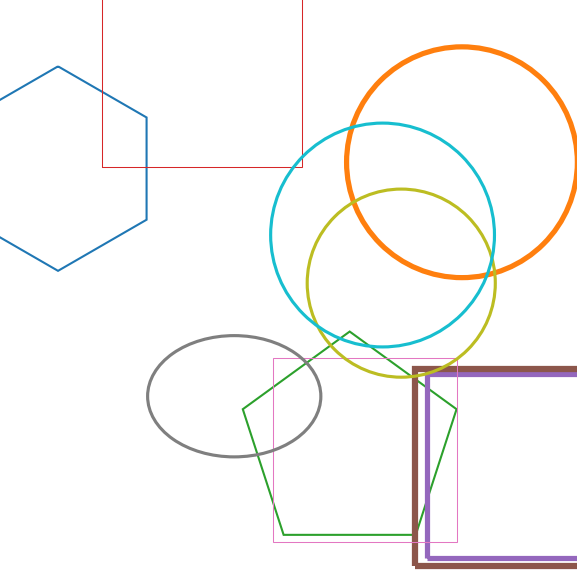[{"shape": "hexagon", "thickness": 1, "radius": 0.89, "center": [0.1, 0.707]}, {"shape": "circle", "thickness": 2.5, "radius": 1.0, "center": [0.8, 0.718]}, {"shape": "pentagon", "thickness": 1, "radius": 0.97, "center": [0.606, 0.23]}, {"shape": "square", "thickness": 0.5, "radius": 0.86, "center": [0.35, 0.882]}, {"shape": "square", "thickness": 2.5, "radius": 0.79, "center": [0.899, 0.192]}, {"shape": "square", "thickness": 3, "radius": 0.85, "center": [0.89, 0.19]}, {"shape": "square", "thickness": 0.5, "radius": 0.8, "center": [0.632, 0.221]}, {"shape": "oval", "thickness": 1.5, "radius": 0.75, "center": [0.406, 0.313]}, {"shape": "circle", "thickness": 1.5, "radius": 0.81, "center": [0.695, 0.509]}, {"shape": "circle", "thickness": 1.5, "radius": 0.97, "center": [0.662, 0.592]}]